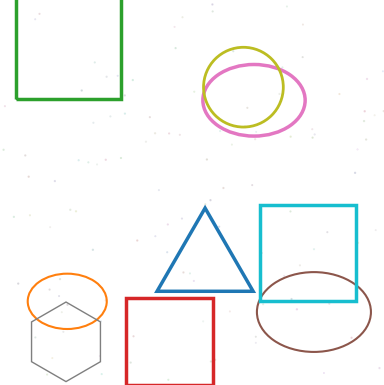[{"shape": "triangle", "thickness": 2.5, "radius": 0.72, "center": [0.533, 0.315]}, {"shape": "oval", "thickness": 1.5, "radius": 0.51, "center": [0.175, 0.217]}, {"shape": "square", "thickness": 2.5, "radius": 0.68, "center": [0.178, 0.879]}, {"shape": "square", "thickness": 2.5, "radius": 0.56, "center": [0.439, 0.114]}, {"shape": "oval", "thickness": 1.5, "radius": 0.74, "center": [0.815, 0.19]}, {"shape": "oval", "thickness": 2.5, "radius": 0.66, "center": [0.66, 0.74]}, {"shape": "hexagon", "thickness": 1, "radius": 0.52, "center": [0.171, 0.112]}, {"shape": "circle", "thickness": 2, "radius": 0.52, "center": [0.632, 0.774]}, {"shape": "square", "thickness": 2.5, "radius": 0.62, "center": [0.8, 0.342]}]